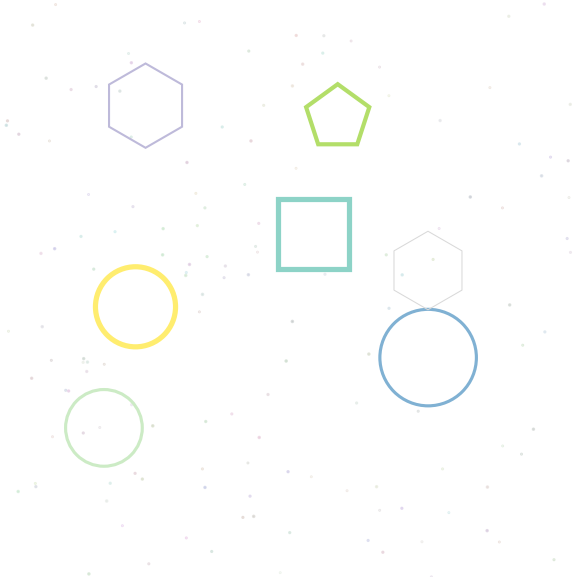[{"shape": "square", "thickness": 2.5, "radius": 0.3, "center": [0.543, 0.594]}, {"shape": "hexagon", "thickness": 1, "radius": 0.37, "center": [0.252, 0.816]}, {"shape": "circle", "thickness": 1.5, "radius": 0.42, "center": [0.741, 0.38]}, {"shape": "pentagon", "thickness": 2, "radius": 0.29, "center": [0.585, 0.796]}, {"shape": "hexagon", "thickness": 0.5, "radius": 0.34, "center": [0.741, 0.531]}, {"shape": "circle", "thickness": 1.5, "radius": 0.33, "center": [0.18, 0.258]}, {"shape": "circle", "thickness": 2.5, "radius": 0.35, "center": [0.235, 0.468]}]